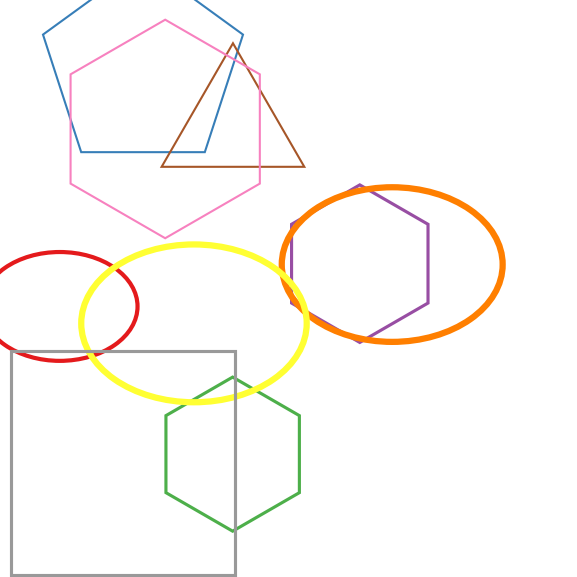[{"shape": "oval", "thickness": 2, "radius": 0.67, "center": [0.104, 0.469]}, {"shape": "pentagon", "thickness": 1, "radius": 0.91, "center": [0.248, 0.883]}, {"shape": "hexagon", "thickness": 1.5, "radius": 0.67, "center": [0.403, 0.213]}, {"shape": "hexagon", "thickness": 1.5, "radius": 0.68, "center": [0.623, 0.543]}, {"shape": "oval", "thickness": 3, "radius": 0.96, "center": [0.679, 0.541]}, {"shape": "oval", "thickness": 3, "radius": 0.98, "center": [0.336, 0.439]}, {"shape": "triangle", "thickness": 1, "radius": 0.71, "center": [0.403, 0.782]}, {"shape": "hexagon", "thickness": 1, "radius": 0.95, "center": [0.286, 0.776]}, {"shape": "square", "thickness": 1.5, "radius": 0.97, "center": [0.212, 0.197]}]